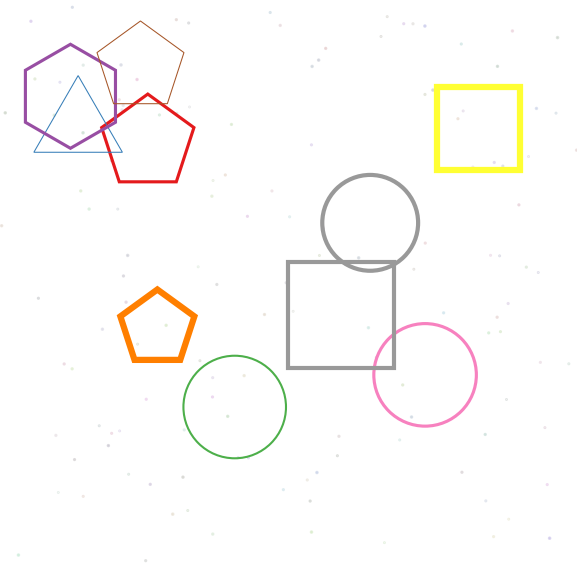[{"shape": "pentagon", "thickness": 1.5, "radius": 0.42, "center": [0.256, 0.752]}, {"shape": "triangle", "thickness": 0.5, "radius": 0.44, "center": [0.135, 0.78]}, {"shape": "circle", "thickness": 1, "radius": 0.44, "center": [0.406, 0.294]}, {"shape": "hexagon", "thickness": 1.5, "radius": 0.45, "center": [0.122, 0.832]}, {"shape": "pentagon", "thickness": 3, "radius": 0.34, "center": [0.272, 0.43]}, {"shape": "square", "thickness": 3, "radius": 0.36, "center": [0.829, 0.777]}, {"shape": "pentagon", "thickness": 0.5, "radius": 0.4, "center": [0.243, 0.884]}, {"shape": "circle", "thickness": 1.5, "radius": 0.44, "center": [0.736, 0.35]}, {"shape": "square", "thickness": 2, "radius": 0.46, "center": [0.591, 0.454]}, {"shape": "circle", "thickness": 2, "radius": 0.41, "center": [0.641, 0.613]}]